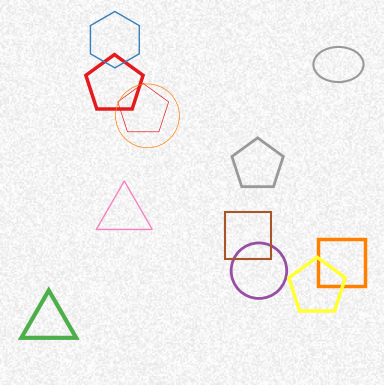[{"shape": "pentagon", "thickness": 0.5, "radius": 0.35, "center": [0.372, 0.714]}, {"shape": "pentagon", "thickness": 2.5, "radius": 0.39, "center": [0.297, 0.78]}, {"shape": "hexagon", "thickness": 1, "radius": 0.37, "center": [0.298, 0.897]}, {"shape": "triangle", "thickness": 3, "radius": 0.41, "center": [0.127, 0.164]}, {"shape": "circle", "thickness": 2, "radius": 0.36, "center": [0.673, 0.297]}, {"shape": "square", "thickness": 2.5, "radius": 0.3, "center": [0.888, 0.317]}, {"shape": "circle", "thickness": 0.5, "radius": 0.41, "center": [0.383, 0.699]}, {"shape": "pentagon", "thickness": 2.5, "radius": 0.39, "center": [0.824, 0.255]}, {"shape": "square", "thickness": 1.5, "radius": 0.3, "center": [0.644, 0.388]}, {"shape": "triangle", "thickness": 1, "radius": 0.42, "center": [0.323, 0.446]}, {"shape": "oval", "thickness": 1.5, "radius": 0.33, "center": [0.879, 0.832]}, {"shape": "pentagon", "thickness": 2, "radius": 0.35, "center": [0.669, 0.572]}]